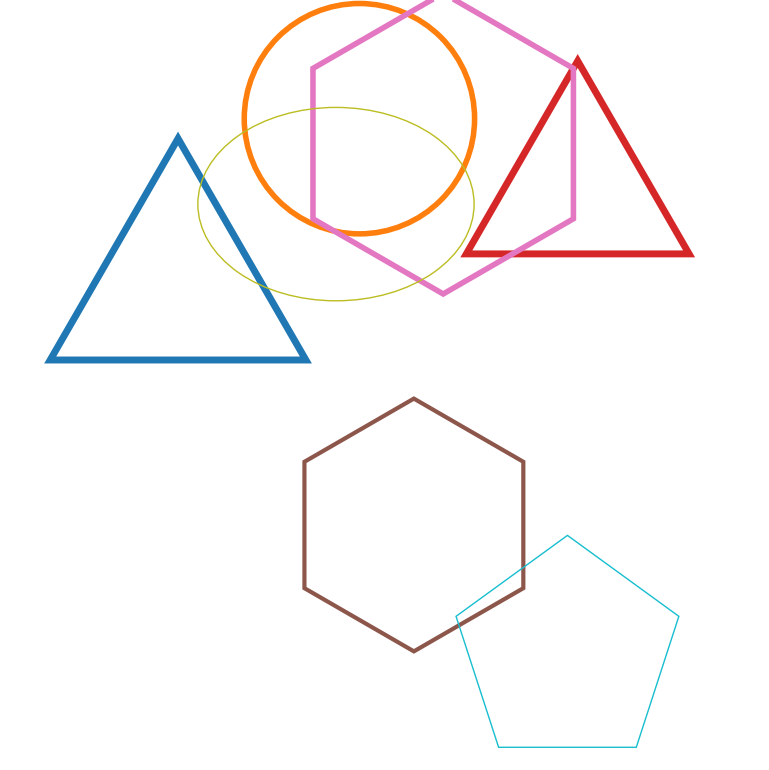[{"shape": "triangle", "thickness": 2.5, "radius": 0.96, "center": [0.231, 0.628]}, {"shape": "circle", "thickness": 2, "radius": 0.75, "center": [0.467, 0.846]}, {"shape": "triangle", "thickness": 2.5, "radius": 0.84, "center": [0.75, 0.754]}, {"shape": "hexagon", "thickness": 1.5, "radius": 0.82, "center": [0.538, 0.318]}, {"shape": "hexagon", "thickness": 2, "radius": 0.98, "center": [0.576, 0.814]}, {"shape": "oval", "thickness": 0.5, "radius": 0.9, "center": [0.436, 0.735]}, {"shape": "pentagon", "thickness": 0.5, "radius": 0.76, "center": [0.737, 0.153]}]